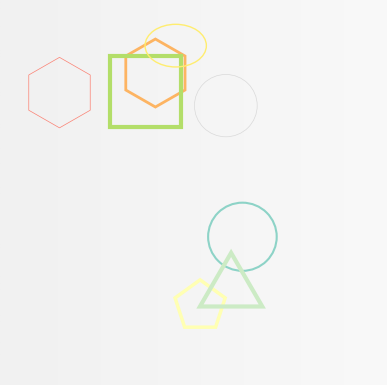[{"shape": "circle", "thickness": 1.5, "radius": 0.44, "center": [0.626, 0.385]}, {"shape": "pentagon", "thickness": 2.5, "radius": 0.34, "center": [0.516, 0.205]}, {"shape": "hexagon", "thickness": 0.5, "radius": 0.46, "center": [0.154, 0.759]}, {"shape": "hexagon", "thickness": 2, "radius": 0.44, "center": [0.401, 0.81]}, {"shape": "square", "thickness": 3, "radius": 0.46, "center": [0.376, 0.762]}, {"shape": "circle", "thickness": 0.5, "radius": 0.4, "center": [0.583, 0.726]}, {"shape": "triangle", "thickness": 3, "radius": 0.46, "center": [0.596, 0.25]}, {"shape": "oval", "thickness": 1, "radius": 0.4, "center": [0.453, 0.881]}]